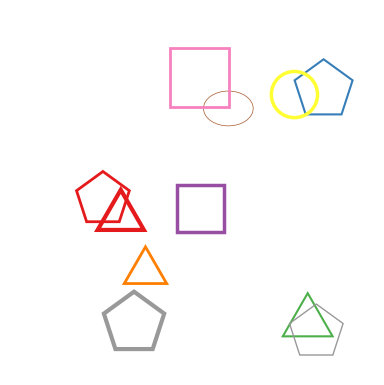[{"shape": "triangle", "thickness": 3, "radius": 0.35, "center": [0.314, 0.437]}, {"shape": "pentagon", "thickness": 2, "radius": 0.36, "center": [0.267, 0.482]}, {"shape": "pentagon", "thickness": 1.5, "radius": 0.4, "center": [0.841, 0.767]}, {"shape": "triangle", "thickness": 1.5, "radius": 0.37, "center": [0.799, 0.164]}, {"shape": "square", "thickness": 2.5, "radius": 0.3, "center": [0.52, 0.459]}, {"shape": "triangle", "thickness": 2, "radius": 0.32, "center": [0.378, 0.295]}, {"shape": "circle", "thickness": 2.5, "radius": 0.3, "center": [0.765, 0.754]}, {"shape": "oval", "thickness": 0.5, "radius": 0.32, "center": [0.593, 0.718]}, {"shape": "square", "thickness": 2, "radius": 0.38, "center": [0.519, 0.798]}, {"shape": "pentagon", "thickness": 3, "radius": 0.41, "center": [0.348, 0.16]}, {"shape": "pentagon", "thickness": 1, "radius": 0.37, "center": [0.822, 0.137]}]